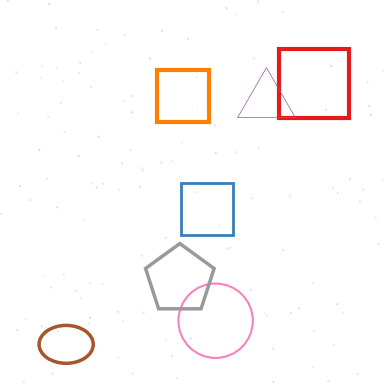[{"shape": "square", "thickness": 3, "radius": 0.45, "center": [0.816, 0.783]}, {"shape": "square", "thickness": 2, "radius": 0.34, "center": [0.538, 0.457]}, {"shape": "triangle", "thickness": 0.5, "radius": 0.43, "center": [0.692, 0.738]}, {"shape": "square", "thickness": 3, "radius": 0.34, "center": [0.476, 0.75]}, {"shape": "oval", "thickness": 2.5, "radius": 0.35, "center": [0.172, 0.106]}, {"shape": "circle", "thickness": 1.5, "radius": 0.48, "center": [0.56, 0.167]}, {"shape": "pentagon", "thickness": 2.5, "radius": 0.47, "center": [0.467, 0.274]}]